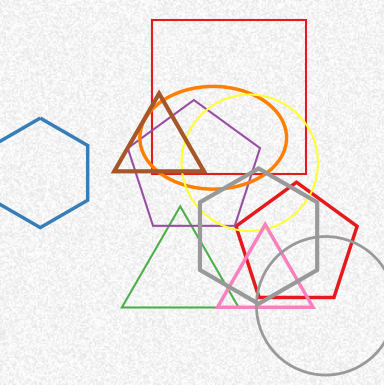[{"shape": "pentagon", "thickness": 2.5, "radius": 0.83, "center": [0.77, 0.361]}, {"shape": "square", "thickness": 1.5, "radius": 1.0, "center": [0.594, 0.748]}, {"shape": "hexagon", "thickness": 2.5, "radius": 0.71, "center": [0.105, 0.551]}, {"shape": "triangle", "thickness": 1.5, "radius": 0.88, "center": [0.468, 0.289]}, {"shape": "pentagon", "thickness": 1.5, "radius": 0.9, "center": [0.504, 0.56]}, {"shape": "oval", "thickness": 2.5, "radius": 0.95, "center": [0.554, 0.642]}, {"shape": "circle", "thickness": 1.5, "radius": 0.89, "center": [0.649, 0.577]}, {"shape": "triangle", "thickness": 3, "radius": 0.67, "center": [0.413, 0.622]}, {"shape": "triangle", "thickness": 2.5, "radius": 0.72, "center": [0.689, 0.274]}, {"shape": "circle", "thickness": 2, "radius": 0.9, "center": [0.846, 0.206]}, {"shape": "hexagon", "thickness": 3, "radius": 0.88, "center": [0.672, 0.387]}]